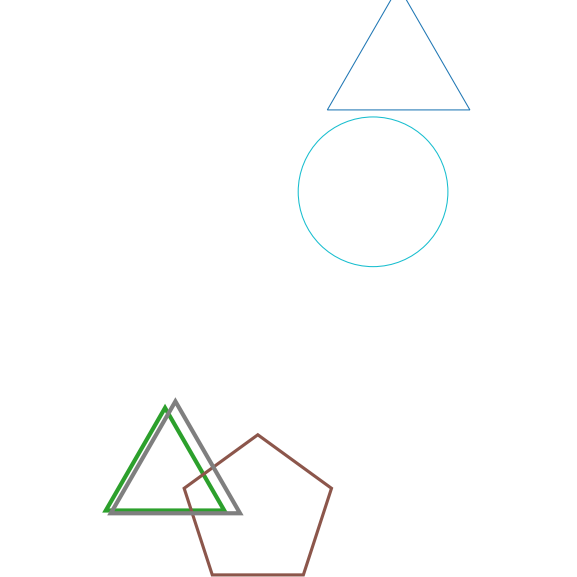[{"shape": "triangle", "thickness": 0.5, "radius": 0.71, "center": [0.69, 0.88]}, {"shape": "triangle", "thickness": 2, "radius": 0.59, "center": [0.286, 0.174]}, {"shape": "pentagon", "thickness": 1.5, "radius": 0.67, "center": [0.446, 0.112]}, {"shape": "triangle", "thickness": 2, "radius": 0.65, "center": [0.304, 0.175]}, {"shape": "circle", "thickness": 0.5, "radius": 0.65, "center": [0.646, 0.667]}]